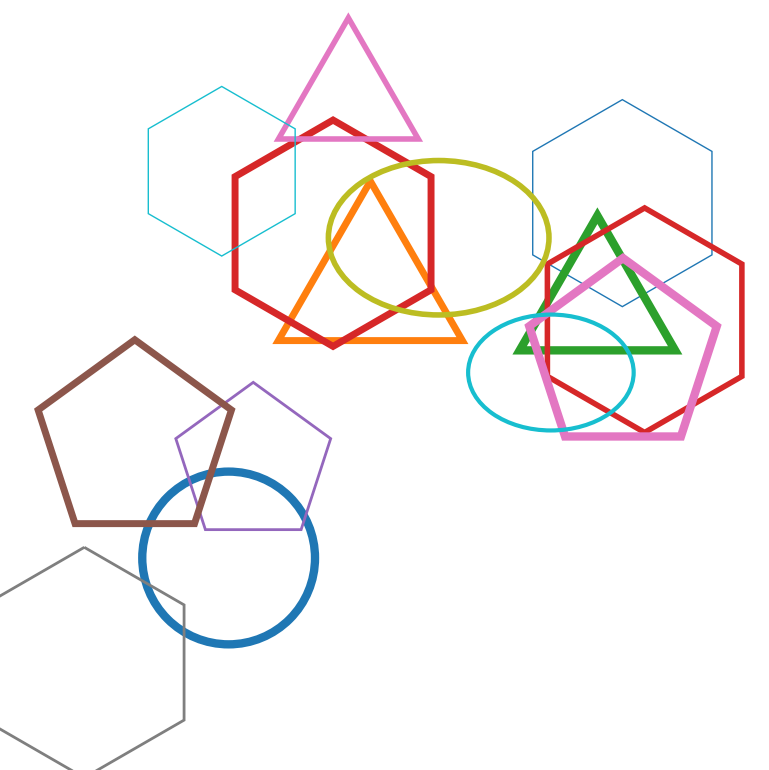[{"shape": "hexagon", "thickness": 0.5, "radius": 0.67, "center": [0.808, 0.736]}, {"shape": "circle", "thickness": 3, "radius": 0.56, "center": [0.297, 0.275]}, {"shape": "triangle", "thickness": 2.5, "radius": 0.69, "center": [0.481, 0.627]}, {"shape": "triangle", "thickness": 3, "radius": 0.58, "center": [0.776, 0.603]}, {"shape": "hexagon", "thickness": 2.5, "radius": 0.73, "center": [0.433, 0.697]}, {"shape": "hexagon", "thickness": 2, "radius": 0.73, "center": [0.837, 0.584]}, {"shape": "pentagon", "thickness": 1, "radius": 0.53, "center": [0.329, 0.398]}, {"shape": "pentagon", "thickness": 2.5, "radius": 0.66, "center": [0.175, 0.427]}, {"shape": "pentagon", "thickness": 3, "radius": 0.64, "center": [0.809, 0.537]}, {"shape": "triangle", "thickness": 2, "radius": 0.52, "center": [0.452, 0.872]}, {"shape": "hexagon", "thickness": 1, "radius": 0.75, "center": [0.109, 0.14]}, {"shape": "oval", "thickness": 2, "radius": 0.72, "center": [0.57, 0.691]}, {"shape": "hexagon", "thickness": 0.5, "radius": 0.55, "center": [0.288, 0.778]}, {"shape": "oval", "thickness": 1.5, "radius": 0.54, "center": [0.715, 0.516]}]